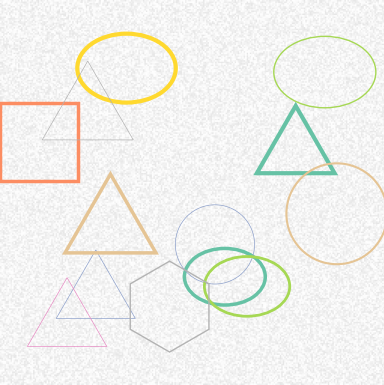[{"shape": "oval", "thickness": 2.5, "radius": 0.53, "center": [0.584, 0.281]}, {"shape": "triangle", "thickness": 3, "radius": 0.58, "center": [0.768, 0.608]}, {"shape": "square", "thickness": 2.5, "radius": 0.51, "center": [0.101, 0.632]}, {"shape": "triangle", "thickness": 0.5, "radius": 0.59, "center": [0.249, 0.232]}, {"shape": "circle", "thickness": 0.5, "radius": 0.51, "center": [0.558, 0.365]}, {"shape": "triangle", "thickness": 0.5, "radius": 0.6, "center": [0.174, 0.16]}, {"shape": "oval", "thickness": 2, "radius": 0.55, "center": [0.642, 0.256]}, {"shape": "oval", "thickness": 1, "radius": 0.66, "center": [0.844, 0.813]}, {"shape": "oval", "thickness": 3, "radius": 0.64, "center": [0.329, 0.823]}, {"shape": "circle", "thickness": 1.5, "radius": 0.65, "center": [0.875, 0.445]}, {"shape": "triangle", "thickness": 2.5, "radius": 0.68, "center": [0.287, 0.411]}, {"shape": "triangle", "thickness": 0.5, "radius": 0.68, "center": [0.228, 0.705]}, {"shape": "hexagon", "thickness": 1, "radius": 0.59, "center": [0.44, 0.204]}]